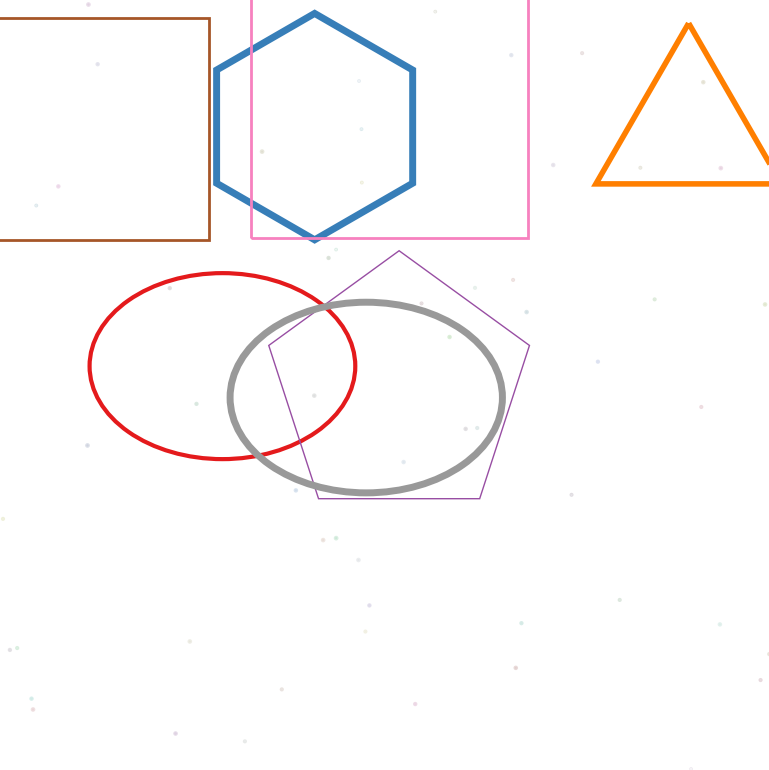[{"shape": "oval", "thickness": 1.5, "radius": 0.86, "center": [0.289, 0.525]}, {"shape": "hexagon", "thickness": 2.5, "radius": 0.74, "center": [0.409, 0.836]}, {"shape": "pentagon", "thickness": 0.5, "radius": 0.89, "center": [0.518, 0.496]}, {"shape": "triangle", "thickness": 2, "radius": 0.7, "center": [0.894, 0.831]}, {"shape": "square", "thickness": 1, "radius": 0.72, "center": [0.128, 0.833]}, {"shape": "square", "thickness": 1, "radius": 0.9, "center": [0.506, 0.871]}, {"shape": "oval", "thickness": 2.5, "radius": 0.88, "center": [0.476, 0.484]}]